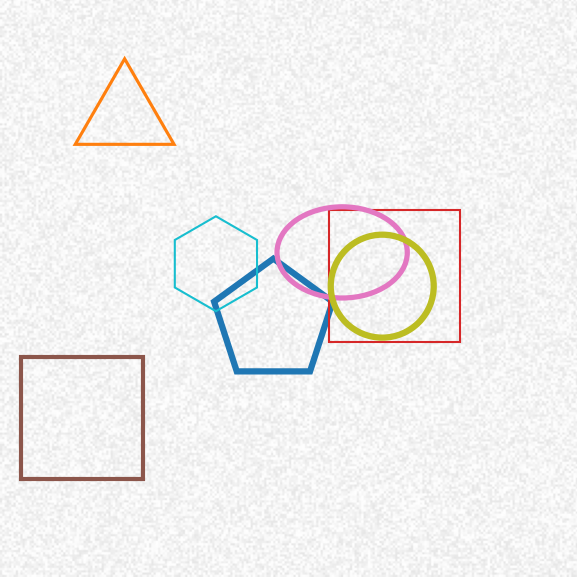[{"shape": "pentagon", "thickness": 3, "radius": 0.54, "center": [0.473, 0.443]}, {"shape": "triangle", "thickness": 1.5, "radius": 0.49, "center": [0.216, 0.799]}, {"shape": "square", "thickness": 1, "radius": 0.57, "center": [0.683, 0.521]}, {"shape": "square", "thickness": 2, "radius": 0.53, "center": [0.142, 0.275]}, {"shape": "oval", "thickness": 2.5, "radius": 0.56, "center": [0.592, 0.562]}, {"shape": "circle", "thickness": 3, "radius": 0.45, "center": [0.662, 0.504]}, {"shape": "hexagon", "thickness": 1, "radius": 0.41, "center": [0.374, 0.542]}]